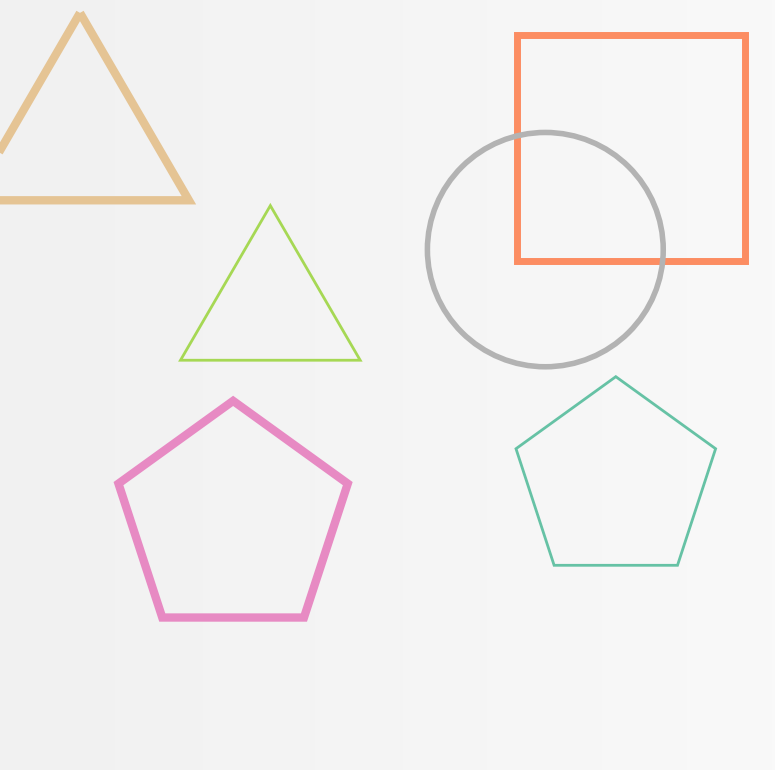[{"shape": "pentagon", "thickness": 1, "radius": 0.68, "center": [0.795, 0.375]}, {"shape": "square", "thickness": 2.5, "radius": 0.74, "center": [0.814, 0.808]}, {"shape": "pentagon", "thickness": 3, "radius": 0.78, "center": [0.301, 0.324]}, {"shape": "triangle", "thickness": 1, "radius": 0.67, "center": [0.349, 0.599]}, {"shape": "triangle", "thickness": 3, "radius": 0.81, "center": [0.103, 0.821]}, {"shape": "circle", "thickness": 2, "radius": 0.76, "center": [0.704, 0.676]}]